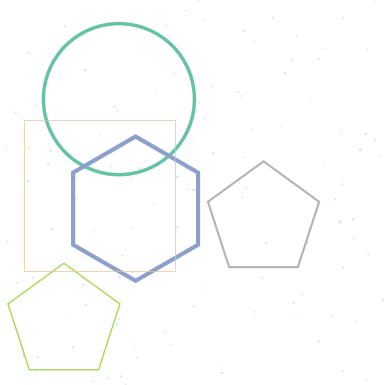[{"shape": "circle", "thickness": 2.5, "radius": 0.98, "center": [0.309, 0.742]}, {"shape": "hexagon", "thickness": 3, "radius": 0.94, "center": [0.352, 0.458]}, {"shape": "pentagon", "thickness": 1, "radius": 0.76, "center": [0.166, 0.163]}, {"shape": "square", "thickness": 0.5, "radius": 0.98, "center": [0.259, 0.491]}, {"shape": "pentagon", "thickness": 1.5, "radius": 0.76, "center": [0.685, 0.429]}]